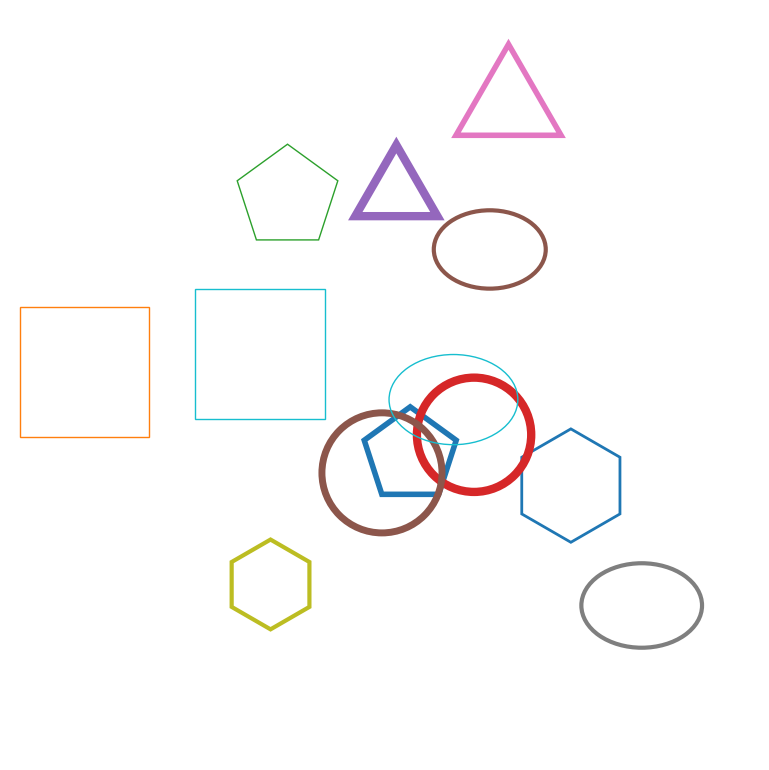[{"shape": "hexagon", "thickness": 1, "radius": 0.37, "center": [0.741, 0.369]}, {"shape": "pentagon", "thickness": 2, "radius": 0.31, "center": [0.533, 0.409]}, {"shape": "square", "thickness": 0.5, "radius": 0.42, "center": [0.11, 0.517]}, {"shape": "pentagon", "thickness": 0.5, "radius": 0.34, "center": [0.373, 0.744]}, {"shape": "circle", "thickness": 3, "radius": 0.37, "center": [0.616, 0.435]}, {"shape": "triangle", "thickness": 3, "radius": 0.31, "center": [0.515, 0.75]}, {"shape": "circle", "thickness": 2.5, "radius": 0.39, "center": [0.496, 0.386]}, {"shape": "oval", "thickness": 1.5, "radius": 0.36, "center": [0.636, 0.676]}, {"shape": "triangle", "thickness": 2, "radius": 0.39, "center": [0.66, 0.864]}, {"shape": "oval", "thickness": 1.5, "radius": 0.39, "center": [0.833, 0.214]}, {"shape": "hexagon", "thickness": 1.5, "radius": 0.29, "center": [0.351, 0.241]}, {"shape": "oval", "thickness": 0.5, "radius": 0.42, "center": [0.589, 0.481]}, {"shape": "square", "thickness": 0.5, "radius": 0.42, "center": [0.338, 0.541]}]